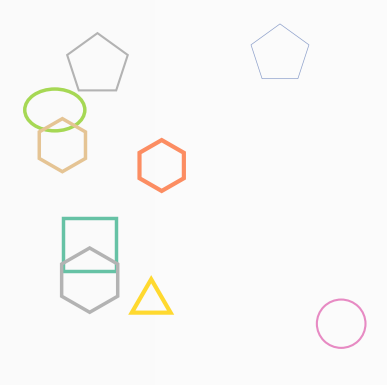[{"shape": "square", "thickness": 2.5, "radius": 0.34, "center": [0.231, 0.365]}, {"shape": "hexagon", "thickness": 3, "radius": 0.33, "center": [0.417, 0.57]}, {"shape": "pentagon", "thickness": 0.5, "radius": 0.39, "center": [0.723, 0.859]}, {"shape": "circle", "thickness": 1.5, "radius": 0.31, "center": [0.88, 0.159]}, {"shape": "oval", "thickness": 2.5, "radius": 0.39, "center": [0.141, 0.714]}, {"shape": "triangle", "thickness": 3, "radius": 0.29, "center": [0.39, 0.217]}, {"shape": "hexagon", "thickness": 2.5, "radius": 0.34, "center": [0.161, 0.623]}, {"shape": "hexagon", "thickness": 2.5, "radius": 0.42, "center": [0.231, 0.272]}, {"shape": "pentagon", "thickness": 1.5, "radius": 0.41, "center": [0.252, 0.832]}]